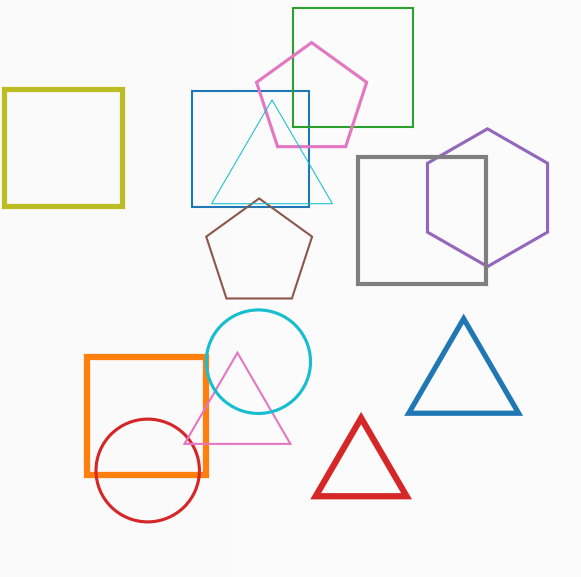[{"shape": "square", "thickness": 1, "radius": 0.5, "center": [0.431, 0.741]}, {"shape": "triangle", "thickness": 2.5, "radius": 0.55, "center": [0.798, 0.338]}, {"shape": "square", "thickness": 3, "radius": 0.51, "center": [0.252, 0.279]}, {"shape": "square", "thickness": 1, "radius": 0.52, "center": [0.607, 0.883]}, {"shape": "circle", "thickness": 1.5, "radius": 0.44, "center": [0.254, 0.184]}, {"shape": "triangle", "thickness": 3, "radius": 0.45, "center": [0.621, 0.185]}, {"shape": "hexagon", "thickness": 1.5, "radius": 0.6, "center": [0.839, 0.657]}, {"shape": "pentagon", "thickness": 1, "radius": 0.48, "center": [0.446, 0.56]}, {"shape": "triangle", "thickness": 1, "radius": 0.53, "center": [0.408, 0.283]}, {"shape": "pentagon", "thickness": 1.5, "radius": 0.5, "center": [0.536, 0.826]}, {"shape": "square", "thickness": 2, "radius": 0.55, "center": [0.726, 0.617]}, {"shape": "square", "thickness": 2.5, "radius": 0.51, "center": [0.109, 0.744]}, {"shape": "triangle", "thickness": 0.5, "radius": 0.6, "center": [0.468, 0.706]}, {"shape": "circle", "thickness": 1.5, "radius": 0.45, "center": [0.445, 0.373]}]